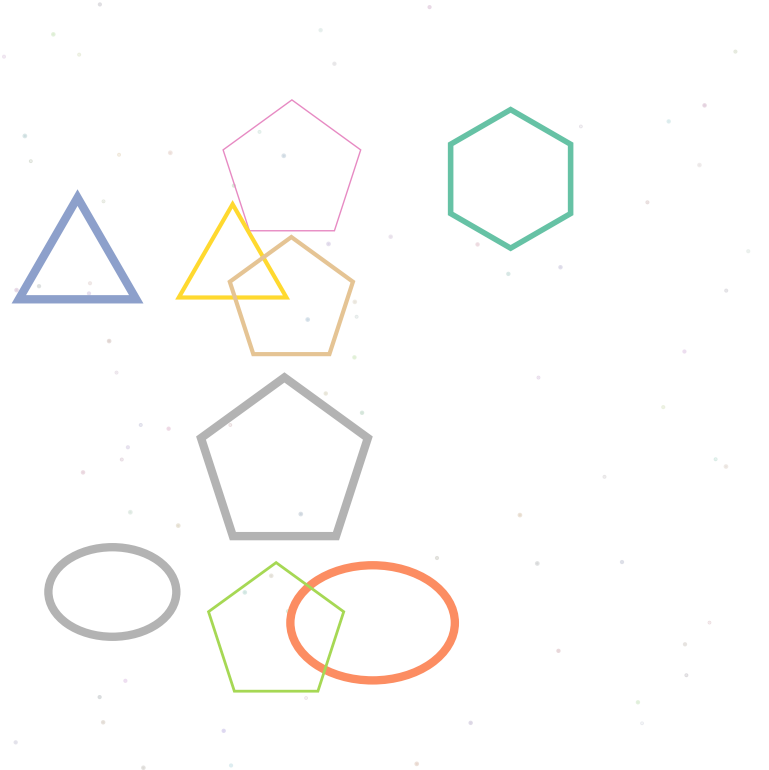[{"shape": "hexagon", "thickness": 2, "radius": 0.45, "center": [0.663, 0.768]}, {"shape": "oval", "thickness": 3, "radius": 0.53, "center": [0.484, 0.191]}, {"shape": "triangle", "thickness": 3, "radius": 0.44, "center": [0.101, 0.655]}, {"shape": "pentagon", "thickness": 0.5, "radius": 0.47, "center": [0.379, 0.776]}, {"shape": "pentagon", "thickness": 1, "radius": 0.46, "center": [0.359, 0.177]}, {"shape": "triangle", "thickness": 1.5, "radius": 0.4, "center": [0.302, 0.654]}, {"shape": "pentagon", "thickness": 1.5, "radius": 0.42, "center": [0.378, 0.608]}, {"shape": "oval", "thickness": 3, "radius": 0.42, "center": [0.146, 0.231]}, {"shape": "pentagon", "thickness": 3, "radius": 0.57, "center": [0.369, 0.396]}]